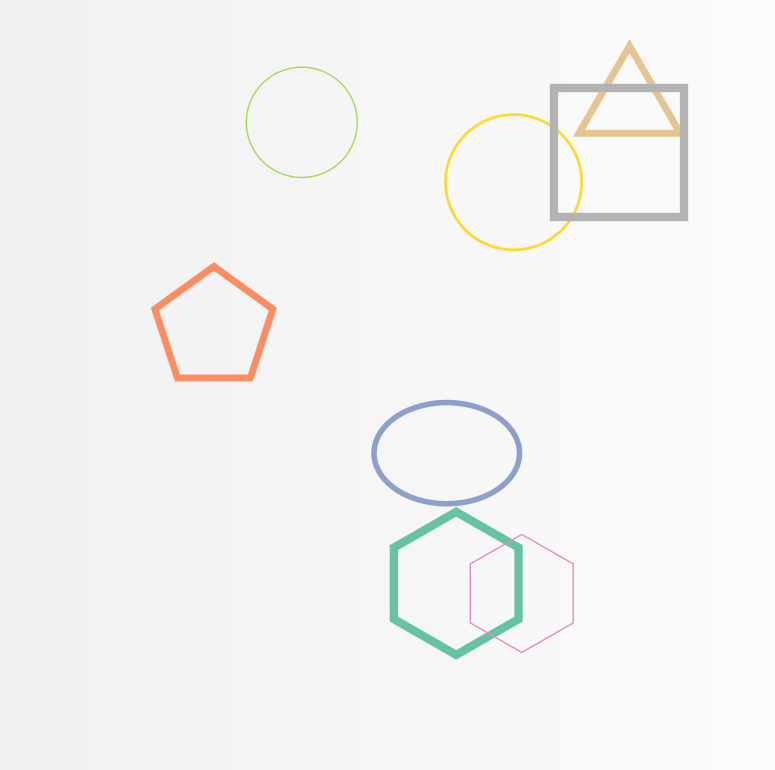[{"shape": "hexagon", "thickness": 3, "radius": 0.46, "center": [0.589, 0.242]}, {"shape": "pentagon", "thickness": 2.5, "radius": 0.4, "center": [0.276, 0.574]}, {"shape": "oval", "thickness": 2, "radius": 0.47, "center": [0.576, 0.411]}, {"shape": "hexagon", "thickness": 0.5, "radius": 0.38, "center": [0.673, 0.229]}, {"shape": "circle", "thickness": 0.5, "radius": 0.36, "center": [0.389, 0.841]}, {"shape": "circle", "thickness": 1, "radius": 0.44, "center": [0.663, 0.763]}, {"shape": "triangle", "thickness": 2.5, "radius": 0.38, "center": [0.812, 0.865]}, {"shape": "square", "thickness": 3, "radius": 0.42, "center": [0.799, 0.802]}]